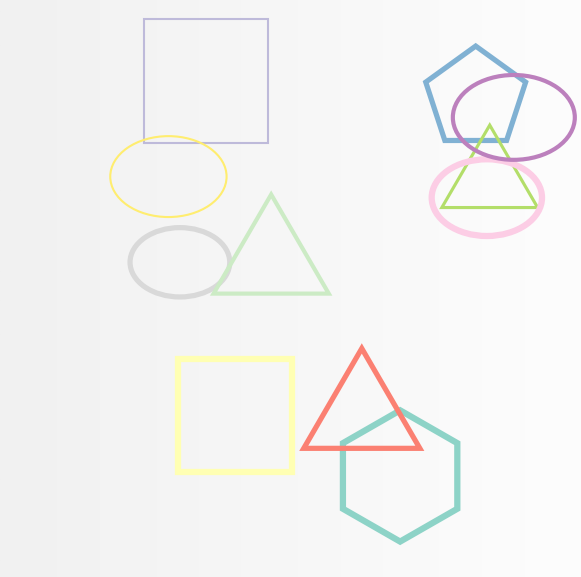[{"shape": "hexagon", "thickness": 3, "radius": 0.57, "center": [0.688, 0.175]}, {"shape": "square", "thickness": 3, "radius": 0.49, "center": [0.404, 0.279]}, {"shape": "square", "thickness": 1, "radius": 0.54, "center": [0.354, 0.859]}, {"shape": "triangle", "thickness": 2.5, "radius": 0.58, "center": [0.622, 0.28]}, {"shape": "pentagon", "thickness": 2.5, "radius": 0.45, "center": [0.818, 0.829]}, {"shape": "triangle", "thickness": 1.5, "radius": 0.48, "center": [0.843, 0.687]}, {"shape": "oval", "thickness": 3, "radius": 0.47, "center": [0.838, 0.657]}, {"shape": "oval", "thickness": 2.5, "radius": 0.43, "center": [0.309, 0.545]}, {"shape": "oval", "thickness": 2, "radius": 0.52, "center": [0.884, 0.796]}, {"shape": "triangle", "thickness": 2, "radius": 0.57, "center": [0.467, 0.548]}, {"shape": "oval", "thickness": 1, "radius": 0.5, "center": [0.29, 0.693]}]